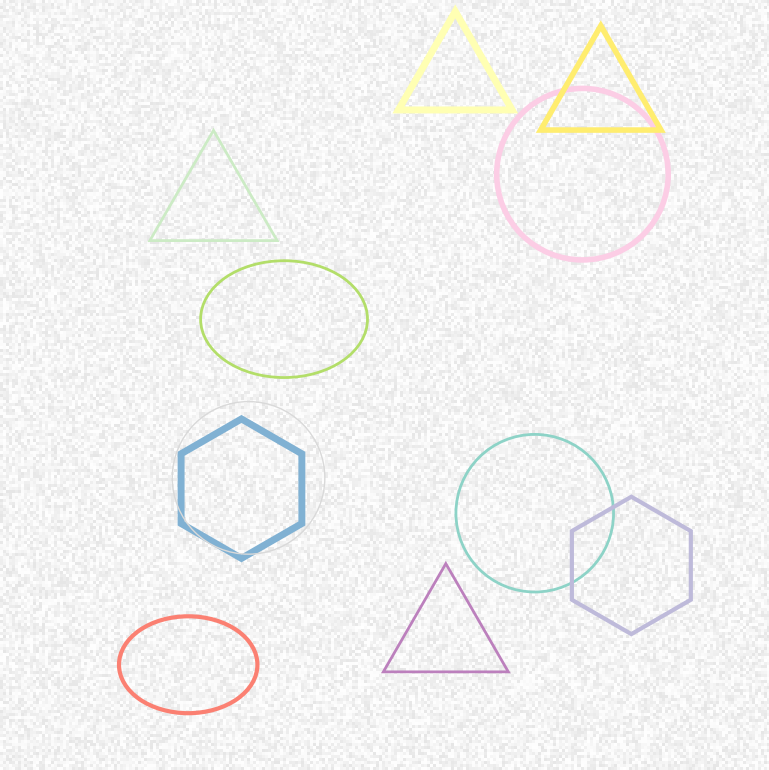[{"shape": "circle", "thickness": 1, "radius": 0.51, "center": [0.694, 0.333]}, {"shape": "triangle", "thickness": 2.5, "radius": 0.43, "center": [0.591, 0.9]}, {"shape": "hexagon", "thickness": 1.5, "radius": 0.45, "center": [0.82, 0.266]}, {"shape": "oval", "thickness": 1.5, "radius": 0.45, "center": [0.244, 0.137]}, {"shape": "hexagon", "thickness": 2.5, "radius": 0.45, "center": [0.314, 0.365]}, {"shape": "oval", "thickness": 1, "radius": 0.54, "center": [0.369, 0.586]}, {"shape": "circle", "thickness": 2, "radius": 0.56, "center": [0.756, 0.774]}, {"shape": "circle", "thickness": 0.5, "radius": 0.5, "center": [0.323, 0.379]}, {"shape": "triangle", "thickness": 1, "radius": 0.47, "center": [0.579, 0.174]}, {"shape": "triangle", "thickness": 1, "radius": 0.48, "center": [0.277, 0.735]}, {"shape": "triangle", "thickness": 2, "radius": 0.45, "center": [0.78, 0.876]}]